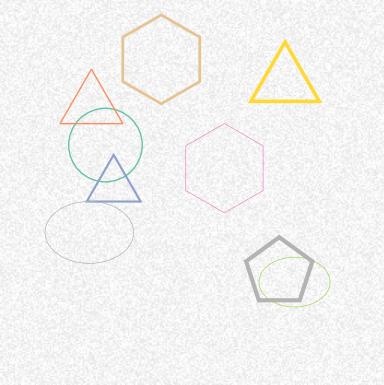[{"shape": "circle", "thickness": 1, "radius": 0.48, "center": [0.274, 0.623]}, {"shape": "triangle", "thickness": 1, "radius": 0.47, "center": [0.237, 0.726]}, {"shape": "triangle", "thickness": 1.5, "radius": 0.4, "center": [0.295, 0.517]}, {"shape": "hexagon", "thickness": 0.5, "radius": 0.58, "center": [0.583, 0.563]}, {"shape": "oval", "thickness": 0.5, "radius": 0.46, "center": [0.765, 0.267]}, {"shape": "triangle", "thickness": 2.5, "radius": 0.51, "center": [0.74, 0.788]}, {"shape": "hexagon", "thickness": 2, "radius": 0.58, "center": [0.419, 0.846]}, {"shape": "oval", "thickness": 0.5, "radius": 0.57, "center": [0.232, 0.396]}, {"shape": "pentagon", "thickness": 3, "radius": 0.45, "center": [0.725, 0.293]}]